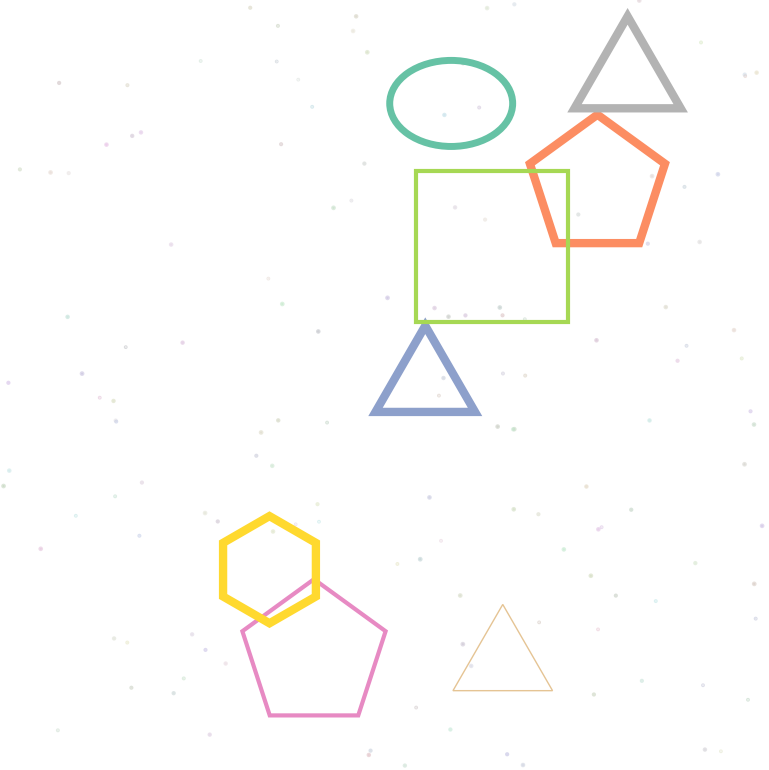[{"shape": "oval", "thickness": 2.5, "radius": 0.4, "center": [0.586, 0.866]}, {"shape": "pentagon", "thickness": 3, "radius": 0.46, "center": [0.776, 0.759]}, {"shape": "triangle", "thickness": 3, "radius": 0.37, "center": [0.552, 0.502]}, {"shape": "pentagon", "thickness": 1.5, "radius": 0.49, "center": [0.408, 0.15]}, {"shape": "square", "thickness": 1.5, "radius": 0.49, "center": [0.639, 0.68]}, {"shape": "hexagon", "thickness": 3, "radius": 0.35, "center": [0.35, 0.26]}, {"shape": "triangle", "thickness": 0.5, "radius": 0.37, "center": [0.653, 0.14]}, {"shape": "triangle", "thickness": 3, "radius": 0.4, "center": [0.815, 0.899]}]